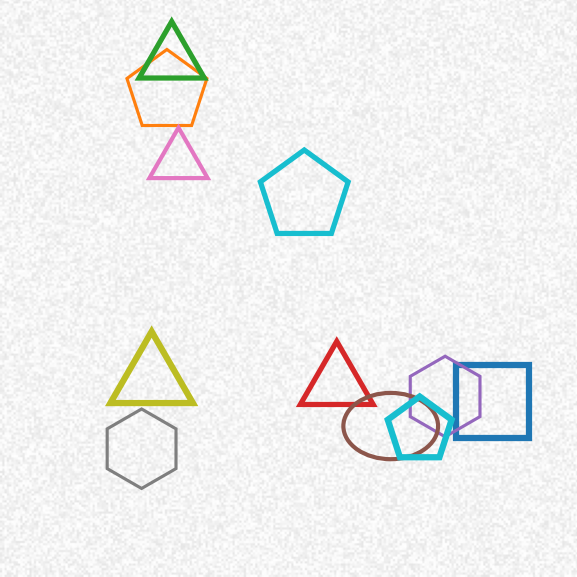[{"shape": "square", "thickness": 3, "radius": 0.32, "center": [0.853, 0.304]}, {"shape": "pentagon", "thickness": 1.5, "radius": 0.36, "center": [0.289, 0.841]}, {"shape": "triangle", "thickness": 2.5, "radius": 0.33, "center": [0.297, 0.897]}, {"shape": "triangle", "thickness": 2.5, "radius": 0.36, "center": [0.583, 0.335]}, {"shape": "hexagon", "thickness": 1.5, "radius": 0.35, "center": [0.771, 0.313]}, {"shape": "oval", "thickness": 2, "radius": 0.41, "center": [0.677, 0.261]}, {"shape": "triangle", "thickness": 2, "radius": 0.29, "center": [0.309, 0.72]}, {"shape": "hexagon", "thickness": 1.5, "radius": 0.34, "center": [0.245, 0.222]}, {"shape": "triangle", "thickness": 3, "radius": 0.41, "center": [0.263, 0.342]}, {"shape": "pentagon", "thickness": 3, "radius": 0.29, "center": [0.727, 0.254]}, {"shape": "pentagon", "thickness": 2.5, "radius": 0.4, "center": [0.527, 0.66]}]